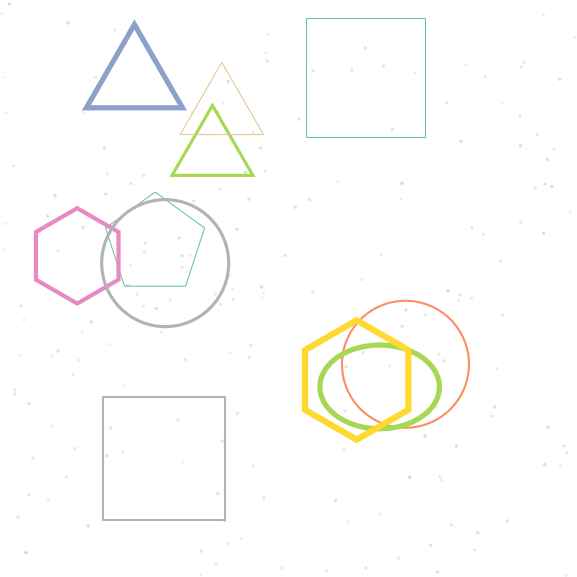[{"shape": "square", "thickness": 0.5, "radius": 0.51, "center": [0.633, 0.865]}, {"shape": "pentagon", "thickness": 0.5, "radius": 0.45, "center": [0.269, 0.576]}, {"shape": "circle", "thickness": 1, "radius": 0.55, "center": [0.702, 0.368]}, {"shape": "triangle", "thickness": 2.5, "radius": 0.48, "center": [0.233, 0.861]}, {"shape": "hexagon", "thickness": 2, "radius": 0.41, "center": [0.134, 0.556]}, {"shape": "oval", "thickness": 2.5, "radius": 0.52, "center": [0.657, 0.329]}, {"shape": "triangle", "thickness": 1.5, "radius": 0.4, "center": [0.368, 0.736]}, {"shape": "hexagon", "thickness": 3, "radius": 0.52, "center": [0.618, 0.341]}, {"shape": "triangle", "thickness": 0.5, "radius": 0.42, "center": [0.384, 0.808]}, {"shape": "circle", "thickness": 1.5, "radius": 0.55, "center": [0.286, 0.543]}, {"shape": "square", "thickness": 1, "radius": 0.53, "center": [0.284, 0.205]}]